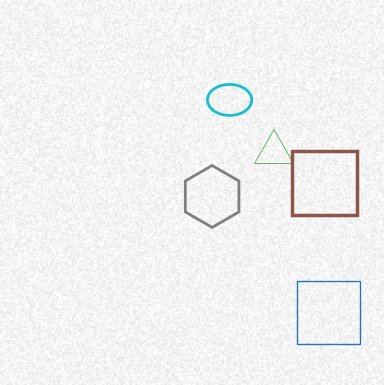[{"shape": "square", "thickness": 1, "radius": 0.41, "center": [0.852, 0.188]}, {"shape": "triangle", "thickness": 0.5, "radius": 0.29, "center": [0.712, 0.605]}, {"shape": "square", "thickness": 2.5, "radius": 0.42, "center": [0.842, 0.524]}, {"shape": "hexagon", "thickness": 2, "radius": 0.4, "center": [0.551, 0.49]}, {"shape": "oval", "thickness": 2, "radius": 0.29, "center": [0.596, 0.74]}]